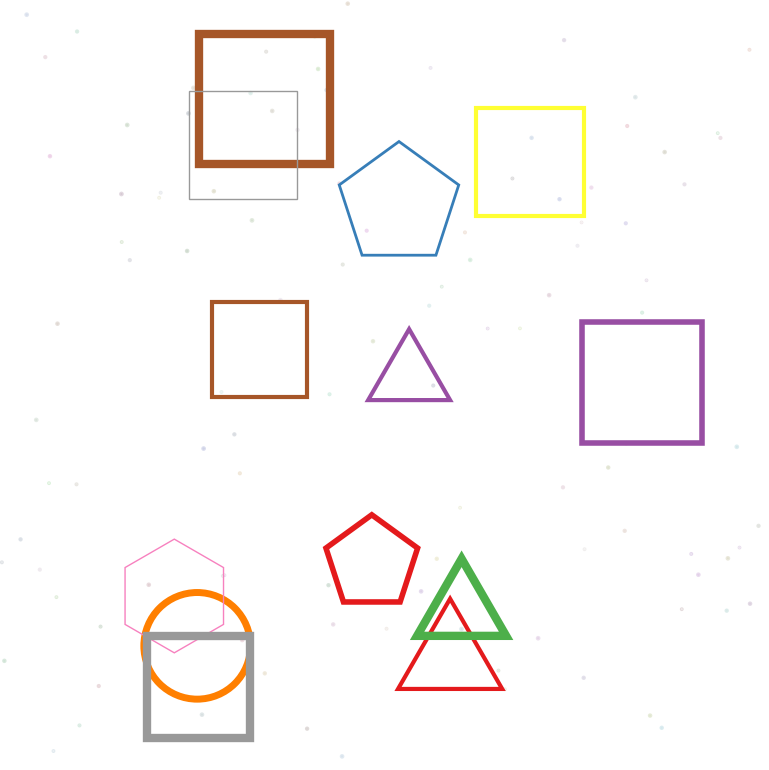[{"shape": "pentagon", "thickness": 2, "radius": 0.31, "center": [0.483, 0.269]}, {"shape": "triangle", "thickness": 1.5, "radius": 0.39, "center": [0.585, 0.144]}, {"shape": "pentagon", "thickness": 1, "radius": 0.41, "center": [0.518, 0.735]}, {"shape": "triangle", "thickness": 3, "radius": 0.33, "center": [0.599, 0.208]}, {"shape": "triangle", "thickness": 1.5, "radius": 0.31, "center": [0.531, 0.511]}, {"shape": "square", "thickness": 2, "radius": 0.39, "center": [0.834, 0.503]}, {"shape": "circle", "thickness": 2.5, "radius": 0.35, "center": [0.256, 0.161]}, {"shape": "square", "thickness": 1.5, "radius": 0.35, "center": [0.688, 0.79]}, {"shape": "square", "thickness": 1.5, "radius": 0.31, "center": [0.337, 0.546]}, {"shape": "square", "thickness": 3, "radius": 0.42, "center": [0.343, 0.871]}, {"shape": "hexagon", "thickness": 0.5, "radius": 0.37, "center": [0.226, 0.226]}, {"shape": "square", "thickness": 0.5, "radius": 0.35, "center": [0.315, 0.812]}, {"shape": "square", "thickness": 3, "radius": 0.33, "center": [0.258, 0.108]}]